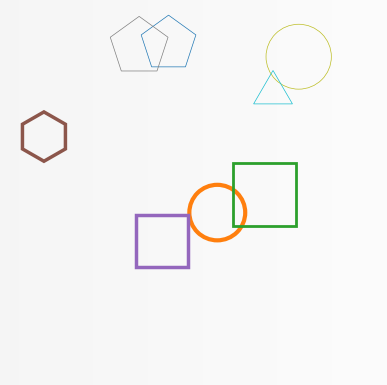[{"shape": "pentagon", "thickness": 0.5, "radius": 0.37, "center": [0.435, 0.886]}, {"shape": "circle", "thickness": 3, "radius": 0.36, "center": [0.561, 0.448]}, {"shape": "square", "thickness": 2, "radius": 0.41, "center": [0.683, 0.494]}, {"shape": "square", "thickness": 2.5, "radius": 0.34, "center": [0.418, 0.375]}, {"shape": "hexagon", "thickness": 2.5, "radius": 0.32, "center": [0.113, 0.645]}, {"shape": "pentagon", "thickness": 0.5, "radius": 0.39, "center": [0.359, 0.879]}, {"shape": "circle", "thickness": 0.5, "radius": 0.42, "center": [0.771, 0.853]}, {"shape": "triangle", "thickness": 0.5, "radius": 0.29, "center": [0.705, 0.759]}]